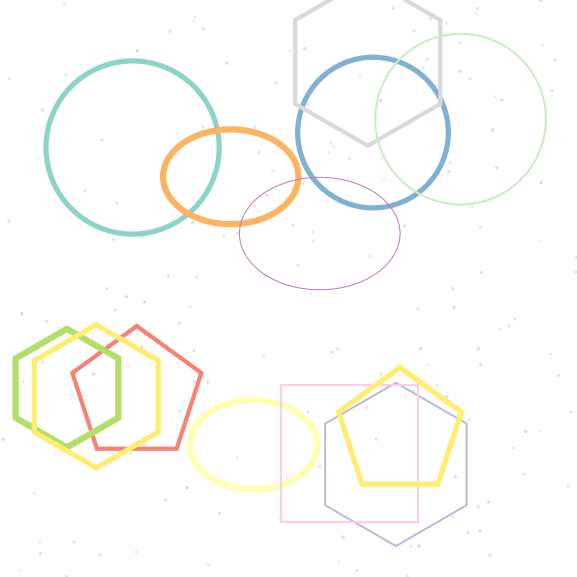[{"shape": "circle", "thickness": 2.5, "radius": 0.75, "center": [0.23, 0.744]}, {"shape": "oval", "thickness": 3, "radius": 0.55, "center": [0.439, 0.229]}, {"shape": "hexagon", "thickness": 1, "radius": 0.71, "center": [0.685, 0.195]}, {"shape": "pentagon", "thickness": 2, "radius": 0.59, "center": [0.237, 0.317]}, {"shape": "circle", "thickness": 2.5, "radius": 0.65, "center": [0.646, 0.77]}, {"shape": "oval", "thickness": 3, "radius": 0.59, "center": [0.4, 0.693]}, {"shape": "hexagon", "thickness": 3, "radius": 0.51, "center": [0.116, 0.327]}, {"shape": "square", "thickness": 1, "radius": 0.59, "center": [0.605, 0.214]}, {"shape": "hexagon", "thickness": 2, "radius": 0.73, "center": [0.637, 0.892]}, {"shape": "oval", "thickness": 0.5, "radius": 0.7, "center": [0.554, 0.595]}, {"shape": "circle", "thickness": 1, "radius": 0.74, "center": [0.798, 0.793]}, {"shape": "pentagon", "thickness": 2.5, "radius": 0.56, "center": [0.693, 0.251]}, {"shape": "hexagon", "thickness": 2.5, "radius": 0.62, "center": [0.167, 0.313]}]